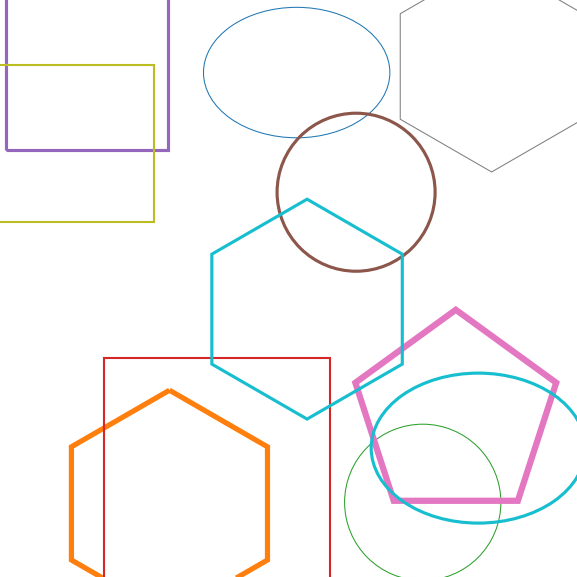[{"shape": "oval", "thickness": 0.5, "radius": 0.81, "center": [0.514, 0.873]}, {"shape": "hexagon", "thickness": 2.5, "radius": 0.98, "center": [0.293, 0.127]}, {"shape": "circle", "thickness": 0.5, "radius": 0.68, "center": [0.732, 0.129]}, {"shape": "square", "thickness": 1, "radius": 0.98, "center": [0.376, 0.183]}, {"shape": "square", "thickness": 1.5, "radius": 0.7, "center": [0.151, 0.88]}, {"shape": "circle", "thickness": 1.5, "radius": 0.68, "center": [0.617, 0.666]}, {"shape": "pentagon", "thickness": 3, "radius": 0.91, "center": [0.789, 0.28]}, {"shape": "hexagon", "thickness": 0.5, "radius": 0.91, "center": [0.851, 0.884]}, {"shape": "square", "thickness": 1, "radius": 0.68, "center": [0.131, 0.75]}, {"shape": "hexagon", "thickness": 1.5, "radius": 0.95, "center": [0.532, 0.464]}, {"shape": "oval", "thickness": 1.5, "radius": 0.93, "center": [0.828, 0.223]}]